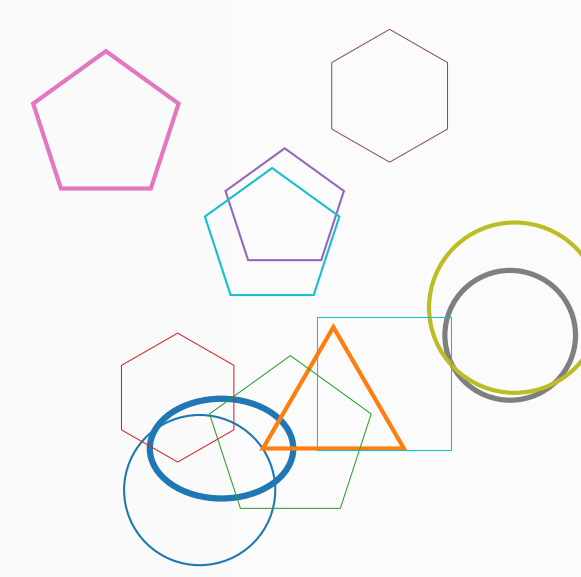[{"shape": "oval", "thickness": 3, "radius": 0.62, "center": [0.381, 0.222]}, {"shape": "circle", "thickness": 1, "radius": 0.65, "center": [0.344, 0.151]}, {"shape": "triangle", "thickness": 2, "radius": 0.7, "center": [0.574, 0.293]}, {"shape": "pentagon", "thickness": 0.5, "radius": 0.73, "center": [0.5, 0.237]}, {"shape": "hexagon", "thickness": 0.5, "radius": 0.56, "center": [0.306, 0.311]}, {"shape": "pentagon", "thickness": 1, "radius": 0.54, "center": [0.49, 0.635]}, {"shape": "hexagon", "thickness": 0.5, "radius": 0.58, "center": [0.67, 0.833]}, {"shape": "pentagon", "thickness": 2, "radius": 0.66, "center": [0.182, 0.779]}, {"shape": "circle", "thickness": 2.5, "radius": 0.56, "center": [0.878, 0.419]}, {"shape": "circle", "thickness": 2, "radius": 0.74, "center": [0.886, 0.466]}, {"shape": "pentagon", "thickness": 1, "radius": 0.61, "center": [0.468, 0.587]}, {"shape": "square", "thickness": 0.5, "radius": 0.58, "center": [0.66, 0.335]}]